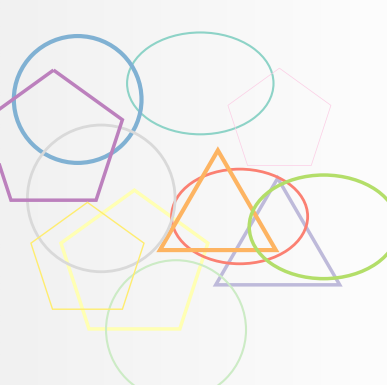[{"shape": "oval", "thickness": 1.5, "radius": 0.94, "center": [0.517, 0.783]}, {"shape": "pentagon", "thickness": 2.5, "radius": 1.0, "center": [0.347, 0.307]}, {"shape": "triangle", "thickness": 2.5, "radius": 0.92, "center": [0.717, 0.352]}, {"shape": "oval", "thickness": 2, "radius": 0.88, "center": [0.618, 0.438]}, {"shape": "circle", "thickness": 3, "radius": 0.82, "center": [0.2, 0.742]}, {"shape": "triangle", "thickness": 3, "radius": 0.86, "center": [0.562, 0.437]}, {"shape": "oval", "thickness": 2.5, "radius": 0.96, "center": [0.835, 0.411]}, {"shape": "pentagon", "thickness": 0.5, "radius": 0.7, "center": [0.721, 0.683]}, {"shape": "circle", "thickness": 2, "radius": 0.95, "center": [0.261, 0.485]}, {"shape": "pentagon", "thickness": 2.5, "radius": 0.93, "center": [0.138, 0.631]}, {"shape": "circle", "thickness": 1.5, "radius": 0.9, "center": [0.454, 0.143]}, {"shape": "pentagon", "thickness": 1, "radius": 0.77, "center": [0.226, 0.321]}]